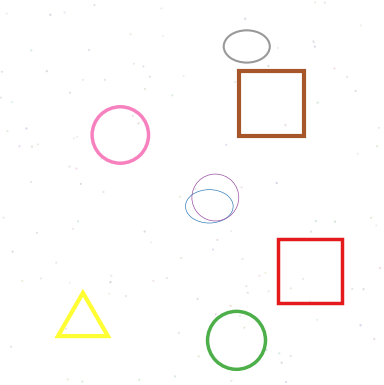[{"shape": "square", "thickness": 2.5, "radius": 0.41, "center": [0.804, 0.296]}, {"shape": "oval", "thickness": 0.5, "radius": 0.31, "center": [0.544, 0.464]}, {"shape": "circle", "thickness": 2.5, "radius": 0.38, "center": [0.614, 0.116]}, {"shape": "circle", "thickness": 0.5, "radius": 0.3, "center": [0.559, 0.487]}, {"shape": "triangle", "thickness": 3, "radius": 0.37, "center": [0.215, 0.165]}, {"shape": "square", "thickness": 3, "radius": 0.42, "center": [0.706, 0.732]}, {"shape": "circle", "thickness": 2.5, "radius": 0.37, "center": [0.313, 0.649]}, {"shape": "oval", "thickness": 1.5, "radius": 0.3, "center": [0.641, 0.879]}]